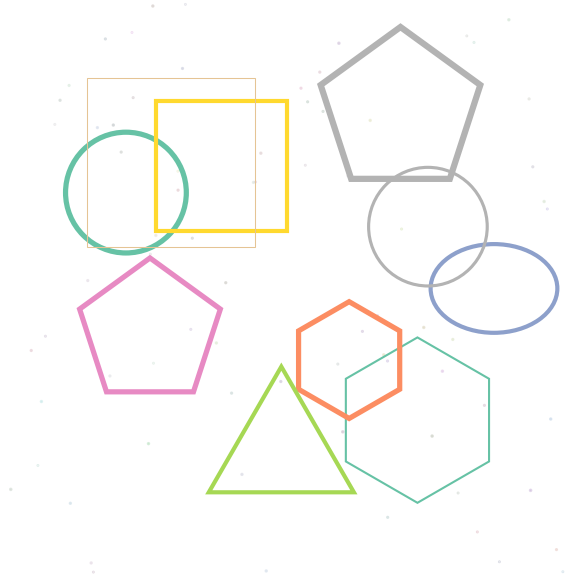[{"shape": "circle", "thickness": 2.5, "radius": 0.52, "center": [0.218, 0.666]}, {"shape": "hexagon", "thickness": 1, "radius": 0.72, "center": [0.723, 0.272]}, {"shape": "hexagon", "thickness": 2.5, "radius": 0.51, "center": [0.605, 0.376]}, {"shape": "oval", "thickness": 2, "radius": 0.55, "center": [0.855, 0.5]}, {"shape": "pentagon", "thickness": 2.5, "radius": 0.64, "center": [0.26, 0.424]}, {"shape": "triangle", "thickness": 2, "radius": 0.73, "center": [0.487, 0.219]}, {"shape": "square", "thickness": 2, "radius": 0.57, "center": [0.383, 0.712]}, {"shape": "square", "thickness": 0.5, "radius": 0.73, "center": [0.297, 0.718]}, {"shape": "circle", "thickness": 1.5, "radius": 0.51, "center": [0.741, 0.607]}, {"shape": "pentagon", "thickness": 3, "radius": 0.73, "center": [0.693, 0.807]}]